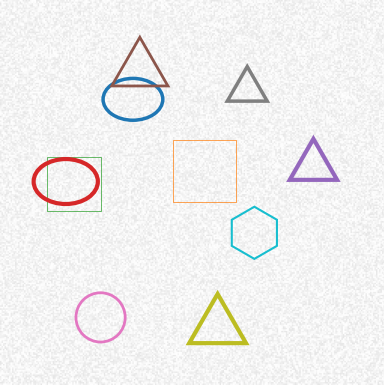[{"shape": "oval", "thickness": 2.5, "radius": 0.39, "center": [0.345, 0.742]}, {"shape": "square", "thickness": 0.5, "radius": 0.4, "center": [0.531, 0.555]}, {"shape": "square", "thickness": 0.5, "radius": 0.35, "center": [0.192, 0.522]}, {"shape": "oval", "thickness": 3, "radius": 0.42, "center": [0.171, 0.528]}, {"shape": "triangle", "thickness": 3, "radius": 0.35, "center": [0.814, 0.568]}, {"shape": "triangle", "thickness": 2, "radius": 0.42, "center": [0.363, 0.819]}, {"shape": "circle", "thickness": 2, "radius": 0.32, "center": [0.261, 0.176]}, {"shape": "triangle", "thickness": 2.5, "radius": 0.3, "center": [0.642, 0.767]}, {"shape": "triangle", "thickness": 3, "radius": 0.43, "center": [0.565, 0.151]}, {"shape": "hexagon", "thickness": 1.5, "radius": 0.34, "center": [0.661, 0.395]}]